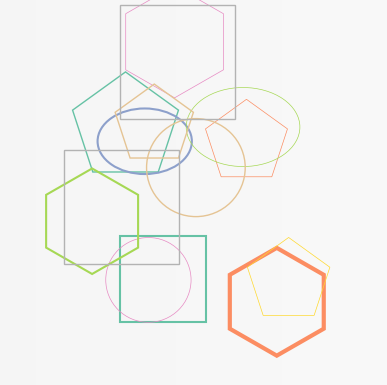[{"shape": "pentagon", "thickness": 1, "radius": 0.72, "center": [0.324, 0.67]}, {"shape": "square", "thickness": 1.5, "radius": 0.56, "center": [0.421, 0.276]}, {"shape": "hexagon", "thickness": 3, "radius": 0.7, "center": [0.714, 0.216]}, {"shape": "pentagon", "thickness": 0.5, "radius": 0.56, "center": [0.636, 0.631]}, {"shape": "oval", "thickness": 1.5, "radius": 0.61, "center": [0.373, 0.633]}, {"shape": "circle", "thickness": 0.5, "radius": 0.55, "center": [0.383, 0.273]}, {"shape": "hexagon", "thickness": 0.5, "radius": 0.73, "center": [0.451, 0.892]}, {"shape": "oval", "thickness": 0.5, "radius": 0.73, "center": [0.627, 0.67]}, {"shape": "hexagon", "thickness": 1.5, "radius": 0.69, "center": [0.238, 0.425]}, {"shape": "pentagon", "thickness": 0.5, "radius": 0.56, "center": [0.745, 0.271]}, {"shape": "circle", "thickness": 1, "radius": 0.64, "center": [0.506, 0.565]}, {"shape": "pentagon", "thickness": 1, "radius": 0.53, "center": [0.398, 0.675]}, {"shape": "square", "thickness": 1, "radius": 0.74, "center": [0.459, 0.839]}, {"shape": "square", "thickness": 1, "radius": 0.74, "center": [0.313, 0.463]}]